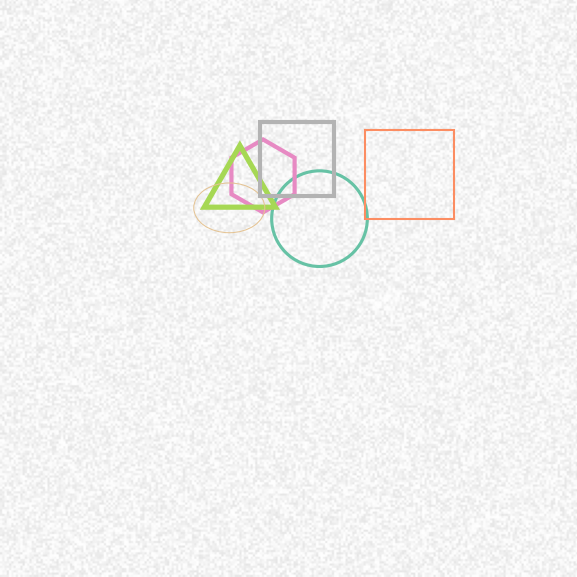[{"shape": "circle", "thickness": 1.5, "radius": 0.41, "center": [0.553, 0.621]}, {"shape": "square", "thickness": 1, "radius": 0.39, "center": [0.71, 0.697]}, {"shape": "hexagon", "thickness": 2, "radius": 0.32, "center": [0.455, 0.695]}, {"shape": "triangle", "thickness": 2.5, "radius": 0.36, "center": [0.415, 0.676]}, {"shape": "oval", "thickness": 0.5, "radius": 0.31, "center": [0.397, 0.639]}, {"shape": "square", "thickness": 2, "radius": 0.32, "center": [0.514, 0.724]}]